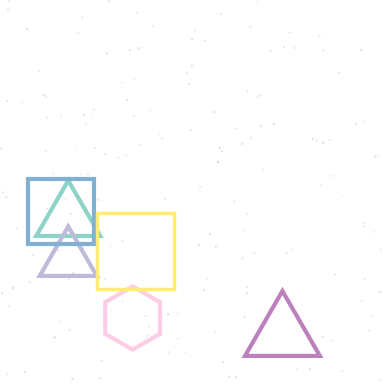[{"shape": "triangle", "thickness": 3, "radius": 0.48, "center": [0.177, 0.435]}, {"shape": "triangle", "thickness": 3, "radius": 0.43, "center": [0.177, 0.326]}, {"shape": "square", "thickness": 3, "radius": 0.43, "center": [0.158, 0.451]}, {"shape": "hexagon", "thickness": 3, "radius": 0.41, "center": [0.344, 0.174]}, {"shape": "triangle", "thickness": 3, "radius": 0.56, "center": [0.734, 0.132]}, {"shape": "square", "thickness": 2.5, "radius": 0.5, "center": [0.351, 0.348]}]